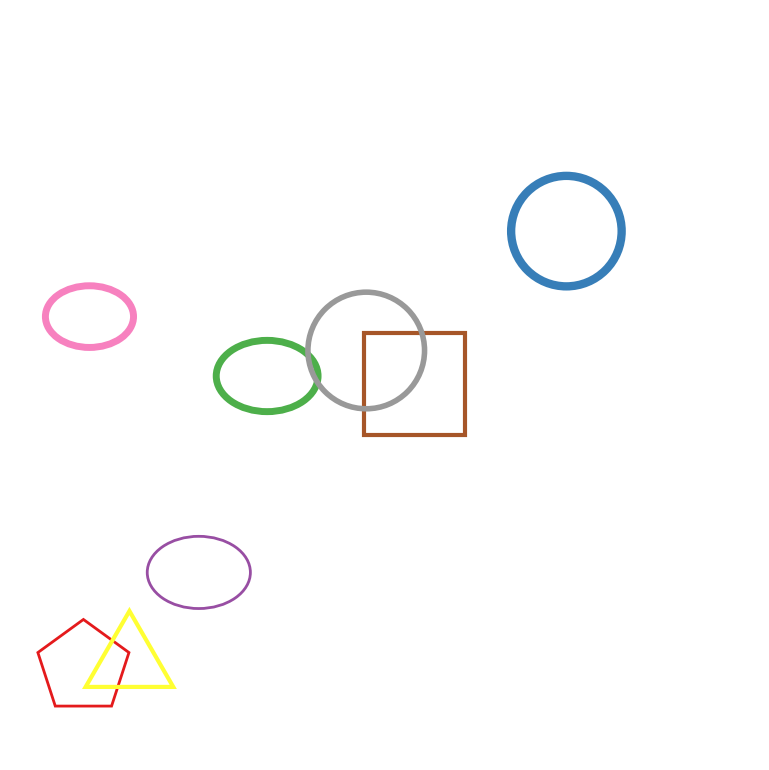[{"shape": "pentagon", "thickness": 1, "radius": 0.31, "center": [0.108, 0.133]}, {"shape": "circle", "thickness": 3, "radius": 0.36, "center": [0.736, 0.7]}, {"shape": "oval", "thickness": 2.5, "radius": 0.33, "center": [0.347, 0.512]}, {"shape": "oval", "thickness": 1, "radius": 0.33, "center": [0.258, 0.257]}, {"shape": "triangle", "thickness": 1.5, "radius": 0.33, "center": [0.168, 0.141]}, {"shape": "square", "thickness": 1.5, "radius": 0.33, "center": [0.538, 0.501]}, {"shape": "oval", "thickness": 2.5, "radius": 0.29, "center": [0.116, 0.589]}, {"shape": "circle", "thickness": 2, "radius": 0.38, "center": [0.476, 0.545]}]